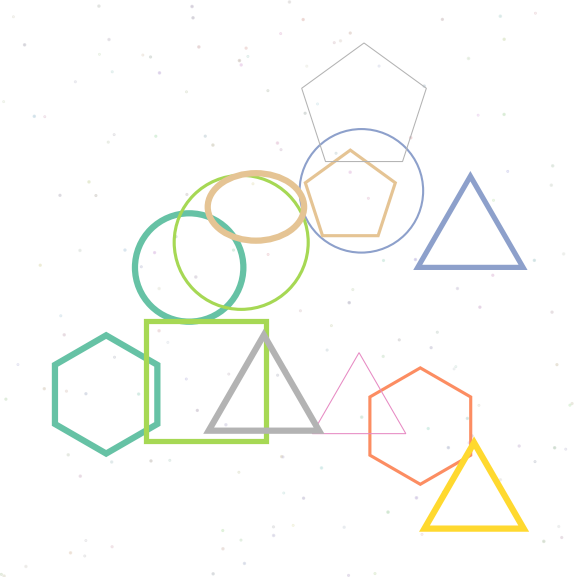[{"shape": "circle", "thickness": 3, "radius": 0.47, "center": [0.328, 0.536]}, {"shape": "hexagon", "thickness": 3, "radius": 0.51, "center": [0.184, 0.316]}, {"shape": "hexagon", "thickness": 1.5, "radius": 0.5, "center": [0.728, 0.261]}, {"shape": "triangle", "thickness": 2.5, "radius": 0.53, "center": [0.815, 0.589]}, {"shape": "circle", "thickness": 1, "radius": 0.53, "center": [0.626, 0.669]}, {"shape": "triangle", "thickness": 0.5, "radius": 0.47, "center": [0.622, 0.295]}, {"shape": "square", "thickness": 2.5, "radius": 0.52, "center": [0.357, 0.339]}, {"shape": "circle", "thickness": 1.5, "radius": 0.58, "center": [0.418, 0.579]}, {"shape": "triangle", "thickness": 3, "radius": 0.5, "center": [0.821, 0.133]}, {"shape": "pentagon", "thickness": 1.5, "radius": 0.41, "center": [0.607, 0.657]}, {"shape": "oval", "thickness": 3, "radius": 0.42, "center": [0.443, 0.641]}, {"shape": "triangle", "thickness": 3, "radius": 0.55, "center": [0.457, 0.309]}, {"shape": "pentagon", "thickness": 0.5, "radius": 0.57, "center": [0.63, 0.811]}]